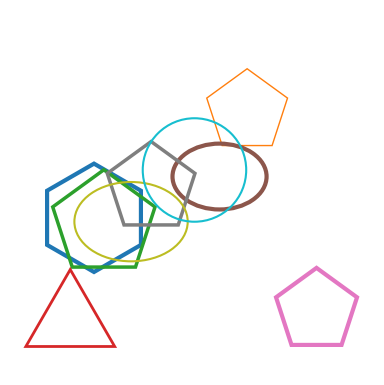[{"shape": "hexagon", "thickness": 3, "radius": 0.7, "center": [0.244, 0.434]}, {"shape": "pentagon", "thickness": 1, "radius": 0.55, "center": [0.642, 0.711]}, {"shape": "pentagon", "thickness": 2.5, "radius": 0.7, "center": [0.27, 0.419]}, {"shape": "triangle", "thickness": 2, "radius": 0.67, "center": [0.183, 0.167]}, {"shape": "oval", "thickness": 3, "radius": 0.61, "center": [0.57, 0.541]}, {"shape": "pentagon", "thickness": 3, "radius": 0.55, "center": [0.822, 0.194]}, {"shape": "pentagon", "thickness": 2.5, "radius": 0.6, "center": [0.393, 0.513]}, {"shape": "oval", "thickness": 1.5, "radius": 0.74, "center": [0.34, 0.424]}, {"shape": "circle", "thickness": 1.5, "radius": 0.67, "center": [0.505, 0.558]}]